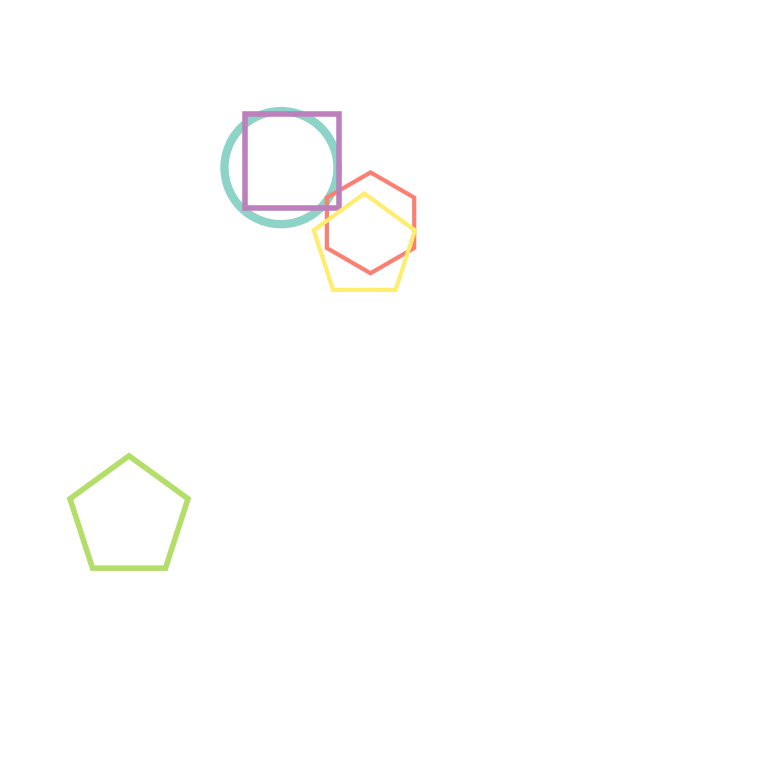[{"shape": "circle", "thickness": 3, "radius": 0.37, "center": [0.365, 0.782]}, {"shape": "hexagon", "thickness": 1.5, "radius": 0.33, "center": [0.481, 0.711]}, {"shape": "pentagon", "thickness": 2, "radius": 0.4, "center": [0.168, 0.327]}, {"shape": "square", "thickness": 2, "radius": 0.31, "center": [0.38, 0.791]}, {"shape": "pentagon", "thickness": 1.5, "radius": 0.35, "center": [0.473, 0.68]}]